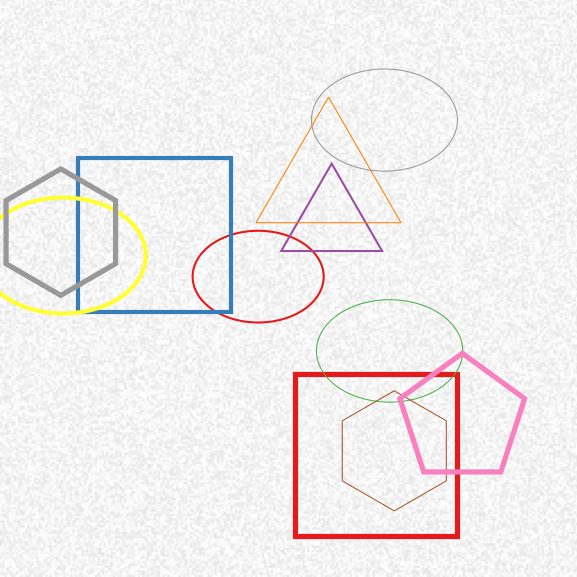[{"shape": "square", "thickness": 2.5, "radius": 0.7, "center": [0.651, 0.211]}, {"shape": "oval", "thickness": 1, "radius": 0.57, "center": [0.447, 0.52]}, {"shape": "square", "thickness": 2, "radius": 0.66, "center": [0.267, 0.592]}, {"shape": "oval", "thickness": 0.5, "radius": 0.63, "center": [0.675, 0.391]}, {"shape": "triangle", "thickness": 1, "radius": 0.5, "center": [0.574, 0.615]}, {"shape": "triangle", "thickness": 0.5, "radius": 0.72, "center": [0.569, 0.686]}, {"shape": "oval", "thickness": 2, "radius": 0.72, "center": [0.109, 0.557]}, {"shape": "hexagon", "thickness": 0.5, "radius": 0.52, "center": [0.683, 0.218]}, {"shape": "pentagon", "thickness": 2.5, "radius": 0.57, "center": [0.8, 0.274]}, {"shape": "oval", "thickness": 0.5, "radius": 0.63, "center": [0.666, 0.791]}, {"shape": "hexagon", "thickness": 2.5, "radius": 0.55, "center": [0.105, 0.597]}]